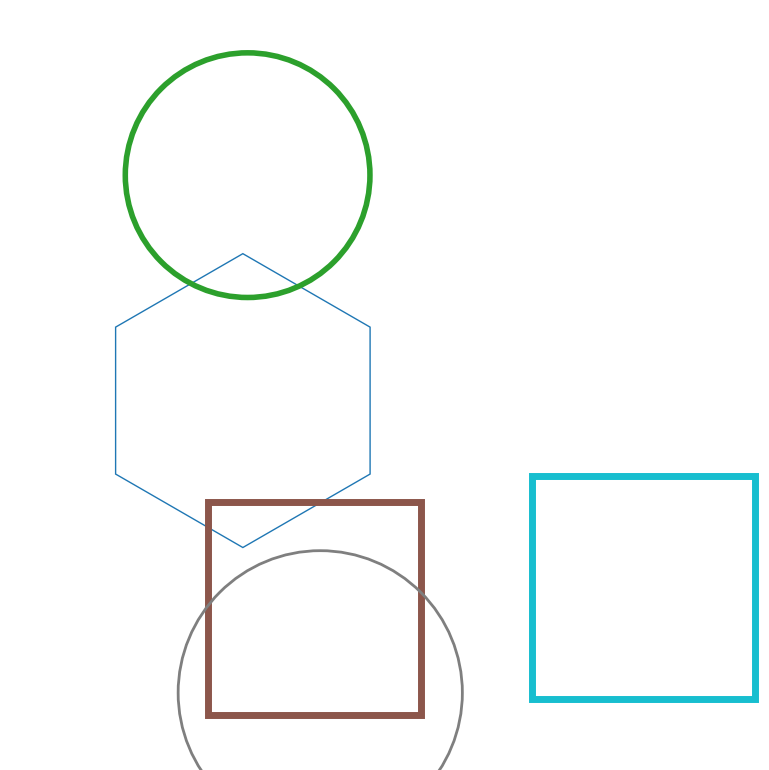[{"shape": "hexagon", "thickness": 0.5, "radius": 0.95, "center": [0.315, 0.48]}, {"shape": "circle", "thickness": 2, "radius": 0.79, "center": [0.322, 0.773]}, {"shape": "square", "thickness": 2.5, "radius": 0.69, "center": [0.409, 0.209]}, {"shape": "circle", "thickness": 1, "radius": 0.92, "center": [0.416, 0.1]}, {"shape": "square", "thickness": 2.5, "radius": 0.72, "center": [0.836, 0.237]}]